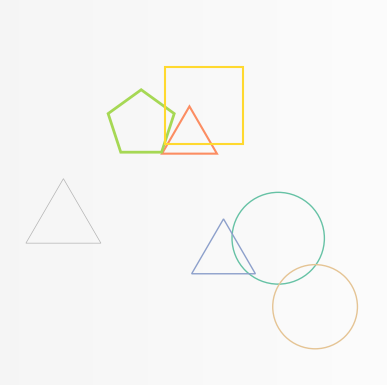[{"shape": "circle", "thickness": 1, "radius": 0.6, "center": [0.718, 0.381]}, {"shape": "triangle", "thickness": 1.5, "radius": 0.41, "center": [0.489, 0.642]}, {"shape": "triangle", "thickness": 1, "radius": 0.47, "center": [0.577, 0.336]}, {"shape": "pentagon", "thickness": 2, "radius": 0.45, "center": [0.364, 0.677]}, {"shape": "square", "thickness": 1.5, "radius": 0.5, "center": [0.526, 0.725]}, {"shape": "circle", "thickness": 1, "radius": 0.55, "center": [0.813, 0.203]}, {"shape": "triangle", "thickness": 0.5, "radius": 0.56, "center": [0.164, 0.424]}]